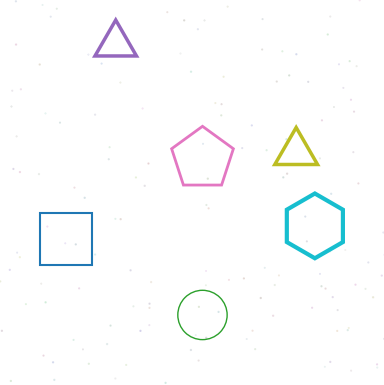[{"shape": "square", "thickness": 1.5, "radius": 0.34, "center": [0.172, 0.379]}, {"shape": "circle", "thickness": 1, "radius": 0.32, "center": [0.526, 0.182]}, {"shape": "triangle", "thickness": 2.5, "radius": 0.31, "center": [0.301, 0.886]}, {"shape": "pentagon", "thickness": 2, "radius": 0.42, "center": [0.526, 0.588]}, {"shape": "triangle", "thickness": 2.5, "radius": 0.32, "center": [0.769, 0.605]}, {"shape": "hexagon", "thickness": 3, "radius": 0.42, "center": [0.818, 0.413]}]